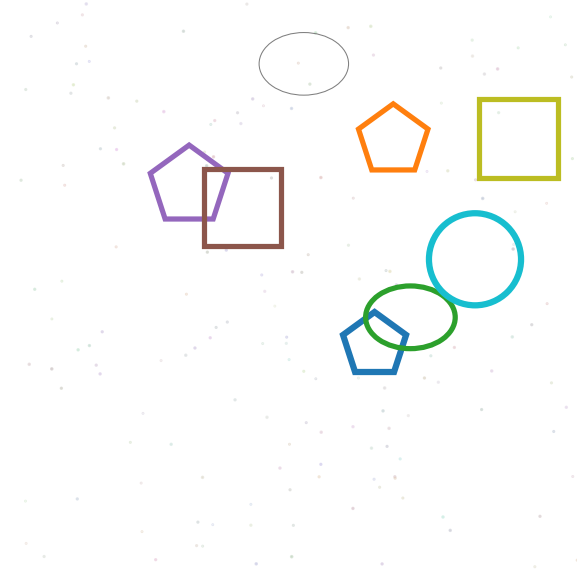[{"shape": "pentagon", "thickness": 3, "radius": 0.29, "center": [0.649, 0.401]}, {"shape": "pentagon", "thickness": 2.5, "radius": 0.32, "center": [0.681, 0.756]}, {"shape": "oval", "thickness": 2.5, "radius": 0.39, "center": [0.711, 0.45]}, {"shape": "pentagon", "thickness": 2.5, "radius": 0.35, "center": [0.328, 0.677]}, {"shape": "square", "thickness": 2.5, "radius": 0.33, "center": [0.42, 0.64]}, {"shape": "oval", "thickness": 0.5, "radius": 0.39, "center": [0.526, 0.889]}, {"shape": "square", "thickness": 2.5, "radius": 0.34, "center": [0.898, 0.76]}, {"shape": "circle", "thickness": 3, "radius": 0.4, "center": [0.823, 0.55]}]